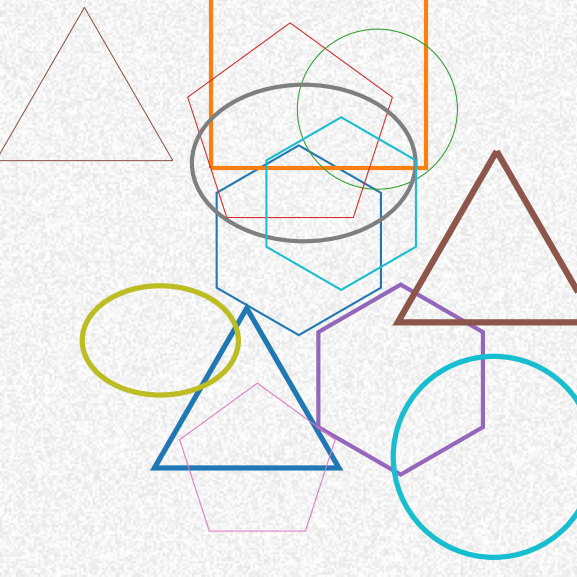[{"shape": "hexagon", "thickness": 1, "radius": 0.82, "center": [0.517, 0.583]}, {"shape": "triangle", "thickness": 2.5, "radius": 0.92, "center": [0.427, 0.281]}, {"shape": "square", "thickness": 2, "radius": 0.93, "center": [0.552, 0.894]}, {"shape": "circle", "thickness": 0.5, "radius": 0.69, "center": [0.653, 0.81]}, {"shape": "pentagon", "thickness": 0.5, "radius": 0.93, "center": [0.502, 0.773]}, {"shape": "hexagon", "thickness": 2, "radius": 0.82, "center": [0.694, 0.342]}, {"shape": "triangle", "thickness": 0.5, "radius": 0.88, "center": [0.146, 0.809]}, {"shape": "triangle", "thickness": 3, "radius": 0.99, "center": [0.86, 0.54]}, {"shape": "pentagon", "thickness": 0.5, "radius": 0.71, "center": [0.446, 0.194]}, {"shape": "oval", "thickness": 2, "radius": 0.97, "center": [0.526, 0.717]}, {"shape": "oval", "thickness": 2.5, "radius": 0.68, "center": [0.278, 0.41]}, {"shape": "circle", "thickness": 2.5, "radius": 0.87, "center": [0.855, 0.208]}, {"shape": "hexagon", "thickness": 1, "radius": 0.75, "center": [0.591, 0.647]}]